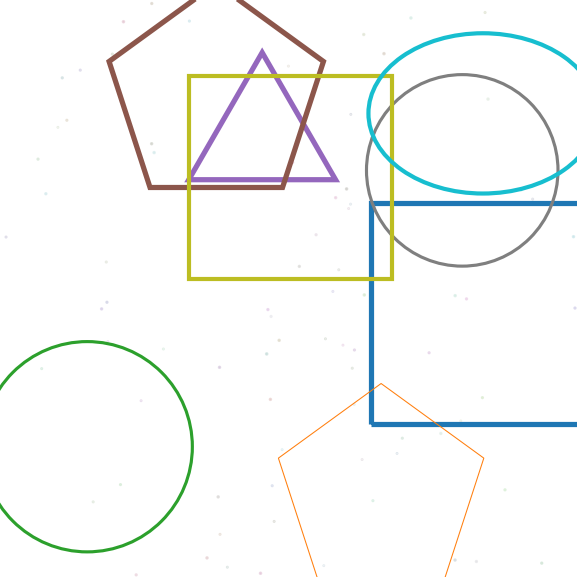[{"shape": "square", "thickness": 2.5, "radius": 0.96, "center": [0.834, 0.456]}, {"shape": "pentagon", "thickness": 0.5, "radius": 0.93, "center": [0.66, 0.148]}, {"shape": "circle", "thickness": 1.5, "radius": 0.91, "center": [0.151, 0.226]}, {"shape": "triangle", "thickness": 2.5, "radius": 0.73, "center": [0.454, 0.761]}, {"shape": "pentagon", "thickness": 2.5, "radius": 0.98, "center": [0.374, 0.832]}, {"shape": "circle", "thickness": 1.5, "radius": 0.83, "center": [0.8, 0.704]}, {"shape": "square", "thickness": 2, "radius": 0.88, "center": [0.503, 0.692]}, {"shape": "oval", "thickness": 2, "radius": 0.99, "center": [0.836, 0.803]}]